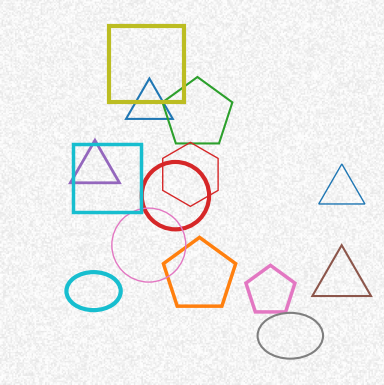[{"shape": "triangle", "thickness": 1, "radius": 0.35, "center": [0.888, 0.505]}, {"shape": "triangle", "thickness": 1.5, "radius": 0.35, "center": [0.388, 0.726]}, {"shape": "pentagon", "thickness": 2.5, "radius": 0.49, "center": [0.518, 0.285]}, {"shape": "pentagon", "thickness": 1.5, "radius": 0.48, "center": [0.513, 0.705]}, {"shape": "circle", "thickness": 3, "radius": 0.44, "center": [0.456, 0.492]}, {"shape": "hexagon", "thickness": 1, "radius": 0.42, "center": [0.495, 0.547]}, {"shape": "triangle", "thickness": 2, "radius": 0.37, "center": [0.247, 0.562]}, {"shape": "triangle", "thickness": 1.5, "radius": 0.44, "center": [0.888, 0.275]}, {"shape": "pentagon", "thickness": 2.5, "radius": 0.33, "center": [0.702, 0.244]}, {"shape": "circle", "thickness": 1, "radius": 0.48, "center": [0.387, 0.363]}, {"shape": "oval", "thickness": 1.5, "radius": 0.43, "center": [0.754, 0.128]}, {"shape": "square", "thickness": 3, "radius": 0.49, "center": [0.381, 0.834]}, {"shape": "square", "thickness": 2.5, "radius": 0.44, "center": [0.278, 0.537]}, {"shape": "oval", "thickness": 3, "radius": 0.35, "center": [0.243, 0.244]}]